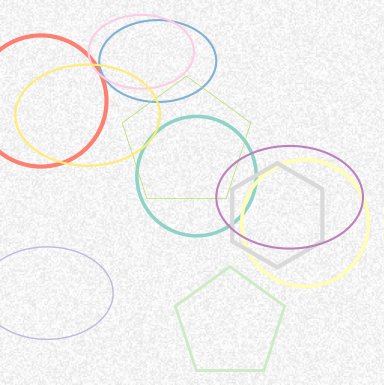[{"shape": "circle", "thickness": 2.5, "radius": 0.78, "center": [0.511, 0.543]}, {"shape": "circle", "thickness": 2.5, "radius": 0.82, "center": [0.792, 0.42]}, {"shape": "oval", "thickness": 1, "radius": 0.86, "center": [0.122, 0.239]}, {"shape": "circle", "thickness": 3, "radius": 0.85, "center": [0.106, 0.738]}, {"shape": "oval", "thickness": 1.5, "radius": 0.76, "center": [0.41, 0.841]}, {"shape": "pentagon", "thickness": 0.5, "radius": 0.88, "center": [0.484, 0.627]}, {"shape": "oval", "thickness": 1.5, "radius": 0.68, "center": [0.367, 0.866]}, {"shape": "hexagon", "thickness": 3, "radius": 0.68, "center": [0.72, 0.441]}, {"shape": "oval", "thickness": 1.5, "radius": 0.95, "center": [0.752, 0.488]}, {"shape": "pentagon", "thickness": 2, "radius": 0.75, "center": [0.597, 0.158]}, {"shape": "oval", "thickness": 1.5, "radius": 0.94, "center": [0.228, 0.701]}]